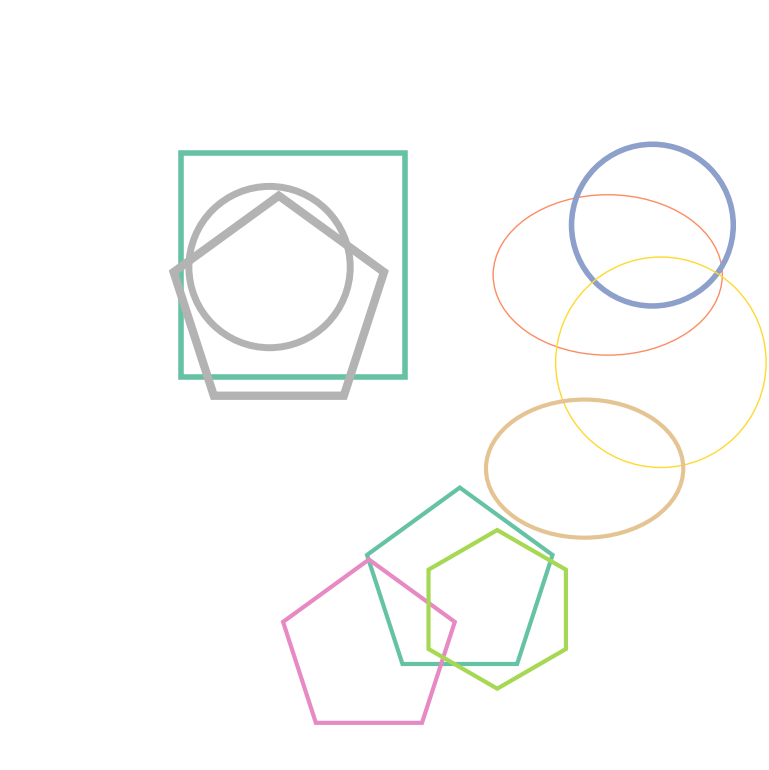[{"shape": "pentagon", "thickness": 1.5, "radius": 0.63, "center": [0.597, 0.24]}, {"shape": "square", "thickness": 2, "radius": 0.73, "center": [0.381, 0.656]}, {"shape": "oval", "thickness": 0.5, "radius": 0.74, "center": [0.789, 0.643]}, {"shape": "circle", "thickness": 2, "radius": 0.53, "center": [0.847, 0.708]}, {"shape": "pentagon", "thickness": 1.5, "radius": 0.59, "center": [0.479, 0.156]}, {"shape": "hexagon", "thickness": 1.5, "radius": 0.52, "center": [0.646, 0.209]}, {"shape": "circle", "thickness": 0.5, "radius": 0.68, "center": [0.858, 0.53]}, {"shape": "oval", "thickness": 1.5, "radius": 0.64, "center": [0.759, 0.391]}, {"shape": "pentagon", "thickness": 3, "radius": 0.72, "center": [0.362, 0.602]}, {"shape": "circle", "thickness": 2.5, "radius": 0.52, "center": [0.35, 0.653]}]